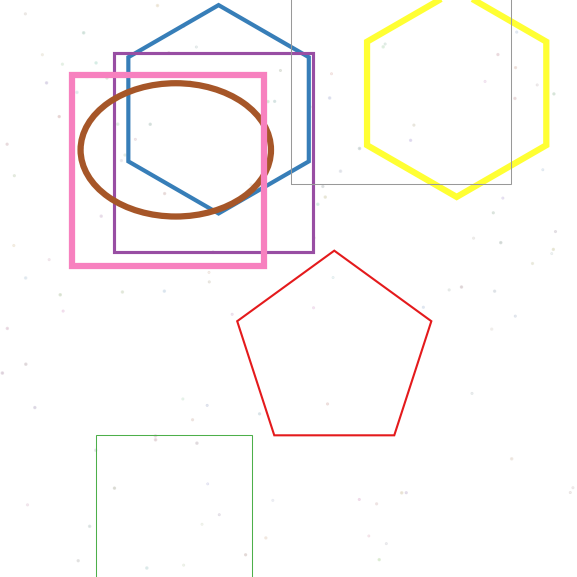[{"shape": "pentagon", "thickness": 1, "radius": 0.88, "center": [0.579, 0.388]}, {"shape": "hexagon", "thickness": 2, "radius": 0.9, "center": [0.378, 0.81]}, {"shape": "square", "thickness": 0.5, "radius": 0.67, "center": [0.301, 0.112]}, {"shape": "square", "thickness": 1.5, "radius": 0.86, "center": [0.37, 0.735]}, {"shape": "hexagon", "thickness": 3, "radius": 0.9, "center": [0.791, 0.837]}, {"shape": "oval", "thickness": 3, "radius": 0.82, "center": [0.304, 0.74]}, {"shape": "square", "thickness": 3, "radius": 0.83, "center": [0.291, 0.704]}, {"shape": "square", "thickness": 0.5, "radius": 0.95, "center": [0.695, 0.871]}]